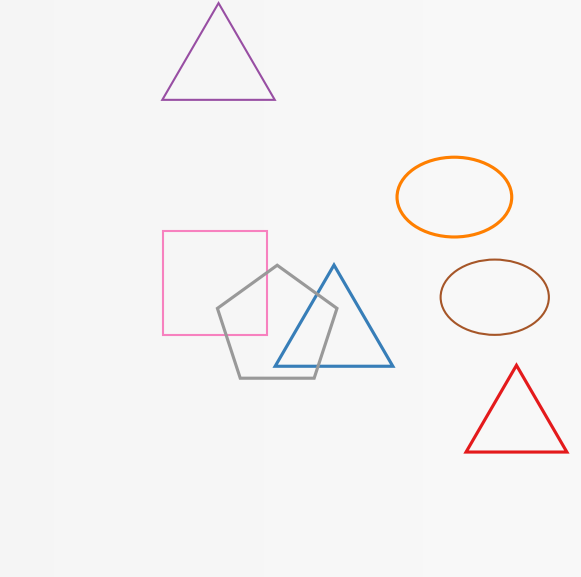[{"shape": "triangle", "thickness": 1.5, "radius": 0.5, "center": [0.889, 0.266]}, {"shape": "triangle", "thickness": 1.5, "radius": 0.58, "center": [0.575, 0.423]}, {"shape": "triangle", "thickness": 1, "radius": 0.56, "center": [0.376, 0.882]}, {"shape": "oval", "thickness": 1.5, "radius": 0.49, "center": [0.782, 0.658]}, {"shape": "oval", "thickness": 1, "radius": 0.47, "center": [0.851, 0.484]}, {"shape": "square", "thickness": 1, "radius": 0.45, "center": [0.37, 0.509]}, {"shape": "pentagon", "thickness": 1.5, "radius": 0.54, "center": [0.477, 0.432]}]